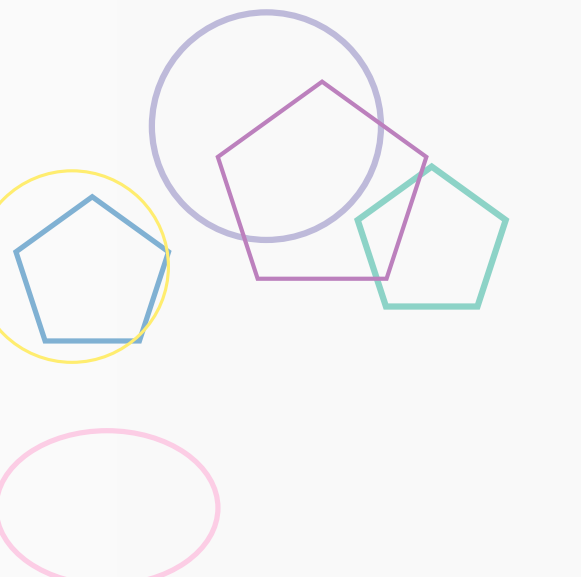[{"shape": "pentagon", "thickness": 3, "radius": 0.67, "center": [0.743, 0.577]}, {"shape": "circle", "thickness": 3, "radius": 0.99, "center": [0.458, 0.781]}, {"shape": "pentagon", "thickness": 2.5, "radius": 0.69, "center": [0.159, 0.52]}, {"shape": "oval", "thickness": 2.5, "radius": 0.95, "center": [0.184, 0.12]}, {"shape": "pentagon", "thickness": 2, "radius": 0.94, "center": [0.554, 0.669]}, {"shape": "circle", "thickness": 1.5, "radius": 0.83, "center": [0.124, 0.538]}]